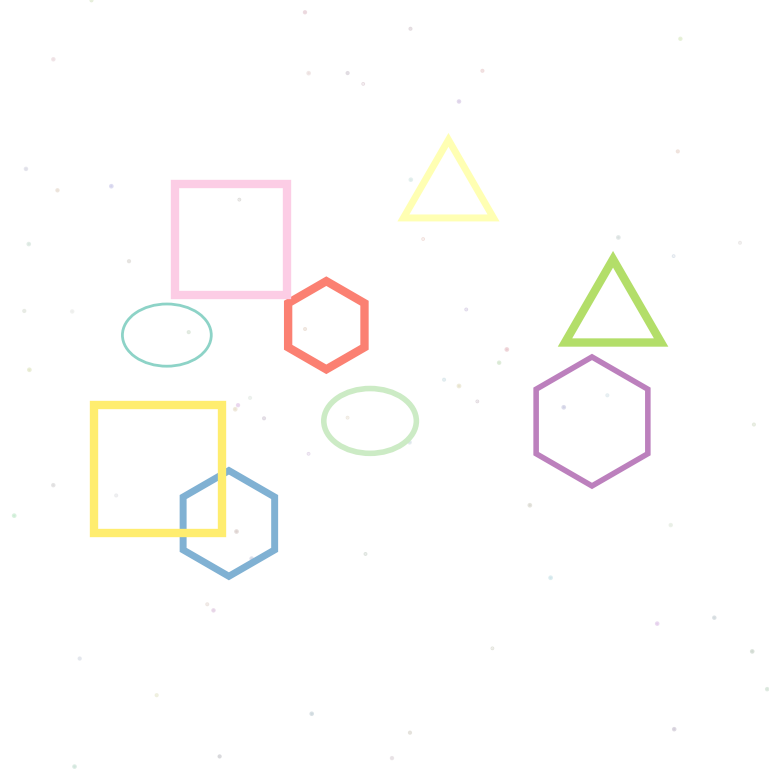[{"shape": "oval", "thickness": 1, "radius": 0.29, "center": [0.217, 0.565]}, {"shape": "triangle", "thickness": 2.5, "radius": 0.34, "center": [0.582, 0.751]}, {"shape": "hexagon", "thickness": 3, "radius": 0.29, "center": [0.424, 0.578]}, {"shape": "hexagon", "thickness": 2.5, "radius": 0.34, "center": [0.297, 0.32]}, {"shape": "triangle", "thickness": 3, "radius": 0.36, "center": [0.796, 0.591]}, {"shape": "square", "thickness": 3, "radius": 0.36, "center": [0.3, 0.689]}, {"shape": "hexagon", "thickness": 2, "radius": 0.42, "center": [0.769, 0.453]}, {"shape": "oval", "thickness": 2, "radius": 0.3, "center": [0.481, 0.453]}, {"shape": "square", "thickness": 3, "radius": 0.42, "center": [0.205, 0.391]}]